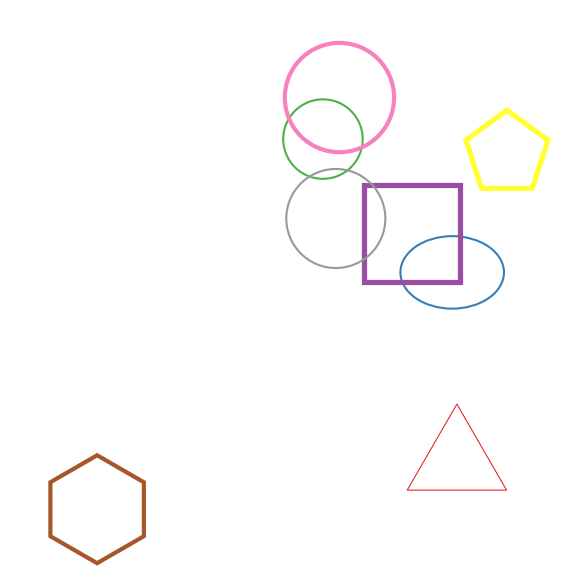[{"shape": "triangle", "thickness": 0.5, "radius": 0.5, "center": [0.791, 0.2]}, {"shape": "oval", "thickness": 1, "radius": 0.45, "center": [0.783, 0.527]}, {"shape": "circle", "thickness": 1, "radius": 0.34, "center": [0.559, 0.758]}, {"shape": "square", "thickness": 2.5, "radius": 0.42, "center": [0.713, 0.595]}, {"shape": "pentagon", "thickness": 2.5, "radius": 0.37, "center": [0.878, 0.733]}, {"shape": "hexagon", "thickness": 2, "radius": 0.47, "center": [0.168, 0.117]}, {"shape": "circle", "thickness": 2, "radius": 0.47, "center": [0.588, 0.83]}, {"shape": "circle", "thickness": 1, "radius": 0.43, "center": [0.582, 0.621]}]